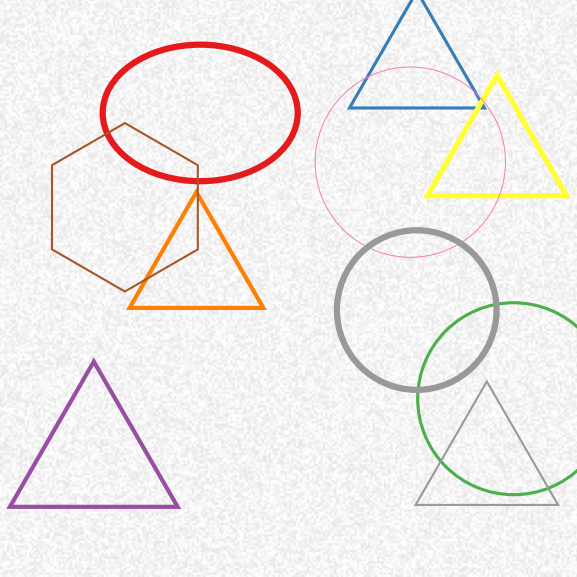[{"shape": "oval", "thickness": 3, "radius": 0.84, "center": [0.347, 0.804]}, {"shape": "triangle", "thickness": 1.5, "radius": 0.67, "center": [0.722, 0.88]}, {"shape": "circle", "thickness": 1.5, "radius": 0.83, "center": [0.889, 0.309]}, {"shape": "triangle", "thickness": 2, "radius": 0.84, "center": [0.162, 0.205]}, {"shape": "triangle", "thickness": 2, "radius": 0.67, "center": [0.34, 0.533]}, {"shape": "triangle", "thickness": 2.5, "radius": 0.7, "center": [0.861, 0.73]}, {"shape": "hexagon", "thickness": 1, "radius": 0.73, "center": [0.216, 0.64]}, {"shape": "circle", "thickness": 0.5, "radius": 0.82, "center": [0.711, 0.718]}, {"shape": "circle", "thickness": 3, "radius": 0.69, "center": [0.722, 0.462]}, {"shape": "triangle", "thickness": 1, "radius": 0.71, "center": [0.843, 0.196]}]